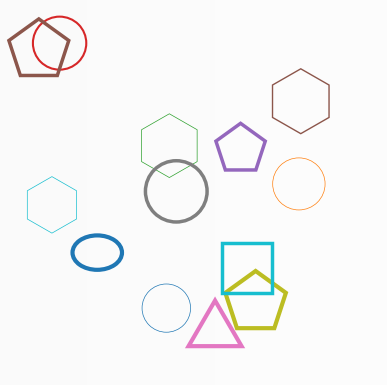[{"shape": "oval", "thickness": 3, "radius": 0.32, "center": [0.251, 0.344]}, {"shape": "circle", "thickness": 0.5, "radius": 0.31, "center": [0.429, 0.2]}, {"shape": "circle", "thickness": 0.5, "radius": 0.34, "center": [0.771, 0.522]}, {"shape": "hexagon", "thickness": 0.5, "radius": 0.41, "center": [0.437, 0.622]}, {"shape": "circle", "thickness": 1.5, "radius": 0.34, "center": [0.154, 0.888]}, {"shape": "pentagon", "thickness": 2.5, "radius": 0.33, "center": [0.621, 0.613]}, {"shape": "pentagon", "thickness": 2.5, "radius": 0.41, "center": [0.1, 0.87]}, {"shape": "hexagon", "thickness": 1, "radius": 0.42, "center": [0.776, 0.737]}, {"shape": "triangle", "thickness": 3, "radius": 0.39, "center": [0.555, 0.14]}, {"shape": "circle", "thickness": 2.5, "radius": 0.4, "center": [0.455, 0.503]}, {"shape": "pentagon", "thickness": 3, "radius": 0.41, "center": [0.66, 0.214]}, {"shape": "square", "thickness": 2.5, "radius": 0.32, "center": [0.638, 0.305]}, {"shape": "hexagon", "thickness": 0.5, "radius": 0.37, "center": [0.134, 0.468]}]